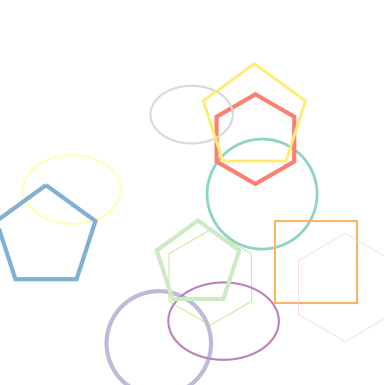[{"shape": "circle", "thickness": 2, "radius": 0.71, "center": [0.681, 0.496]}, {"shape": "oval", "thickness": 1.5, "radius": 0.64, "center": [0.187, 0.508]}, {"shape": "circle", "thickness": 3, "radius": 0.68, "center": [0.412, 0.108]}, {"shape": "hexagon", "thickness": 3, "radius": 0.58, "center": [0.663, 0.639]}, {"shape": "pentagon", "thickness": 3, "radius": 0.68, "center": [0.119, 0.384]}, {"shape": "square", "thickness": 1.5, "radius": 0.53, "center": [0.821, 0.32]}, {"shape": "hexagon", "thickness": 0.5, "radius": 0.62, "center": [0.546, 0.279]}, {"shape": "hexagon", "thickness": 0.5, "radius": 0.7, "center": [0.896, 0.253]}, {"shape": "oval", "thickness": 1.5, "radius": 0.53, "center": [0.498, 0.702]}, {"shape": "oval", "thickness": 1.5, "radius": 0.72, "center": [0.581, 0.166]}, {"shape": "pentagon", "thickness": 3, "radius": 0.56, "center": [0.514, 0.315]}, {"shape": "pentagon", "thickness": 2, "radius": 0.7, "center": [0.661, 0.695]}]